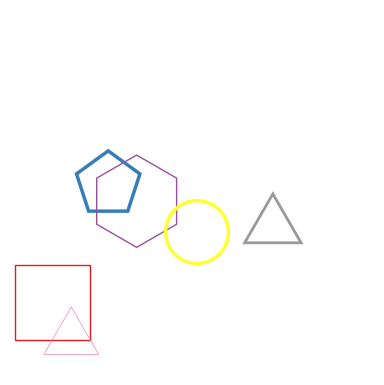[{"shape": "square", "thickness": 1, "radius": 0.49, "center": [0.136, 0.214]}, {"shape": "pentagon", "thickness": 2.5, "radius": 0.43, "center": [0.281, 0.522]}, {"shape": "hexagon", "thickness": 1, "radius": 0.6, "center": [0.355, 0.477]}, {"shape": "circle", "thickness": 2.5, "radius": 0.41, "center": [0.512, 0.397]}, {"shape": "triangle", "thickness": 0.5, "radius": 0.41, "center": [0.185, 0.121]}, {"shape": "triangle", "thickness": 2, "radius": 0.42, "center": [0.709, 0.412]}]